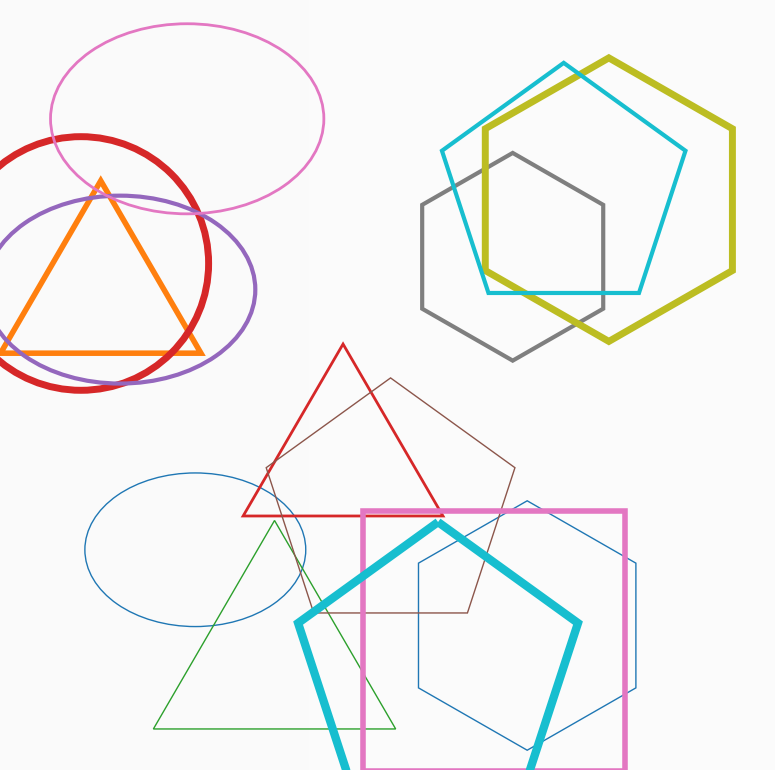[{"shape": "oval", "thickness": 0.5, "radius": 0.71, "center": [0.252, 0.286]}, {"shape": "hexagon", "thickness": 0.5, "radius": 0.81, "center": [0.68, 0.188]}, {"shape": "triangle", "thickness": 2, "radius": 0.75, "center": [0.13, 0.616]}, {"shape": "triangle", "thickness": 0.5, "radius": 0.9, "center": [0.354, 0.144]}, {"shape": "triangle", "thickness": 1, "radius": 0.74, "center": [0.443, 0.404]}, {"shape": "circle", "thickness": 2.5, "radius": 0.82, "center": [0.104, 0.658]}, {"shape": "oval", "thickness": 1.5, "radius": 0.87, "center": [0.155, 0.624]}, {"shape": "pentagon", "thickness": 0.5, "radius": 0.84, "center": [0.504, 0.34]}, {"shape": "oval", "thickness": 1, "radius": 0.88, "center": [0.242, 0.846]}, {"shape": "square", "thickness": 2, "radius": 0.85, "center": [0.638, 0.168]}, {"shape": "hexagon", "thickness": 1.5, "radius": 0.67, "center": [0.662, 0.667]}, {"shape": "hexagon", "thickness": 2.5, "radius": 0.92, "center": [0.786, 0.741]}, {"shape": "pentagon", "thickness": 3, "radius": 0.95, "center": [0.565, 0.132]}, {"shape": "pentagon", "thickness": 1.5, "radius": 0.83, "center": [0.727, 0.753]}]